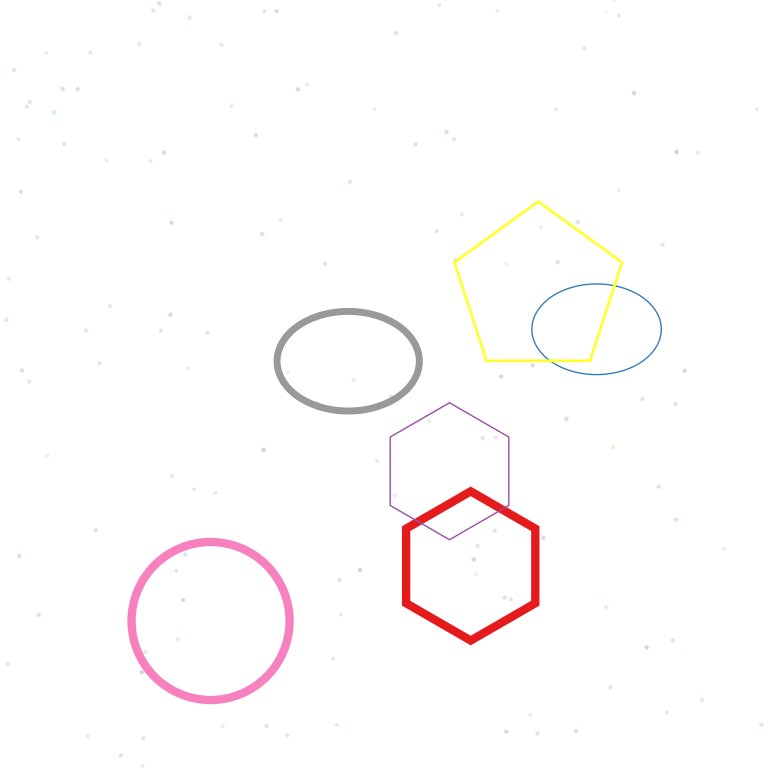[{"shape": "hexagon", "thickness": 3, "radius": 0.48, "center": [0.611, 0.265]}, {"shape": "oval", "thickness": 0.5, "radius": 0.42, "center": [0.775, 0.572]}, {"shape": "hexagon", "thickness": 0.5, "radius": 0.44, "center": [0.584, 0.388]}, {"shape": "pentagon", "thickness": 1, "radius": 0.57, "center": [0.699, 0.624]}, {"shape": "circle", "thickness": 3, "radius": 0.51, "center": [0.273, 0.194]}, {"shape": "oval", "thickness": 2.5, "radius": 0.46, "center": [0.452, 0.531]}]